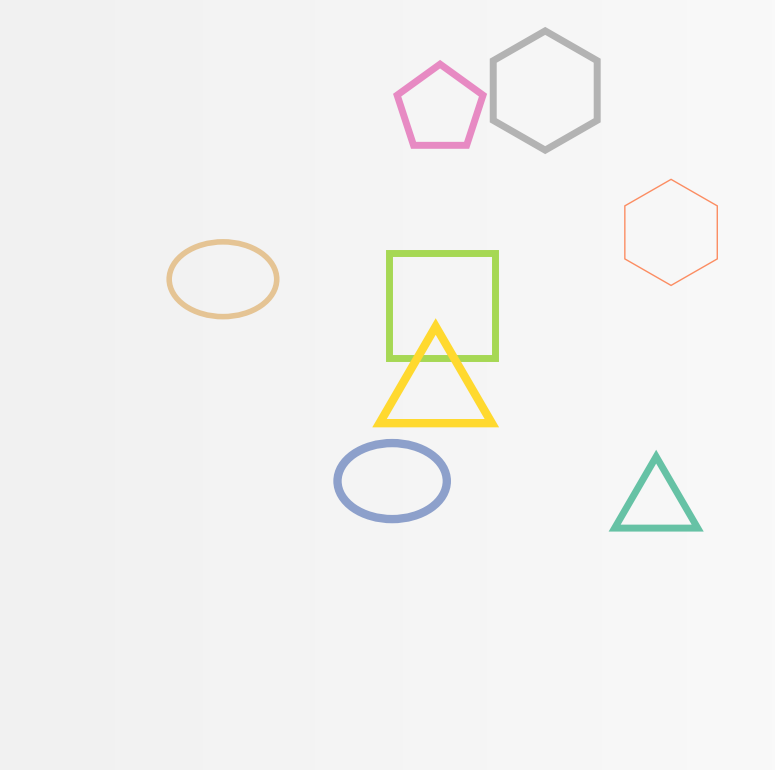[{"shape": "triangle", "thickness": 2.5, "radius": 0.31, "center": [0.847, 0.345]}, {"shape": "hexagon", "thickness": 0.5, "radius": 0.34, "center": [0.866, 0.698]}, {"shape": "oval", "thickness": 3, "radius": 0.35, "center": [0.506, 0.375]}, {"shape": "pentagon", "thickness": 2.5, "radius": 0.29, "center": [0.568, 0.858]}, {"shape": "square", "thickness": 2.5, "radius": 0.34, "center": [0.57, 0.604]}, {"shape": "triangle", "thickness": 3, "radius": 0.42, "center": [0.562, 0.492]}, {"shape": "oval", "thickness": 2, "radius": 0.35, "center": [0.288, 0.637]}, {"shape": "hexagon", "thickness": 2.5, "radius": 0.39, "center": [0.703, 0.882]}]